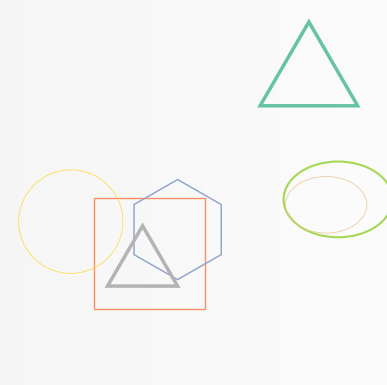[{"shape": "triangle", "thickness": 2.5, "radius": 0.73, "center": [0.797, 0.798]}, {"shape": "square", "thickness": 1, "radius": 0.72, "center": [0.386, 0.341]}, {"shape": "hexagon", "thickness": 1, "radius": 0.65, "center": [0.458, 0.404]}, {"shape": "oval", "thickness": 1.5, "radius": 0.7, "center": [0.872, 0.482]}, {"shape": "circle", "thickness": 0.5, "radius": 0.67, "center": [0.183, 0.424]}, {"shape": "oval", "thickness": 0.5, "radius": 0.52, "center": [0.842, 0.468]}, {"shape": "triangle", "thickness": 2.5, "radius": 0.52, "center": [0.368, 0.309]}]